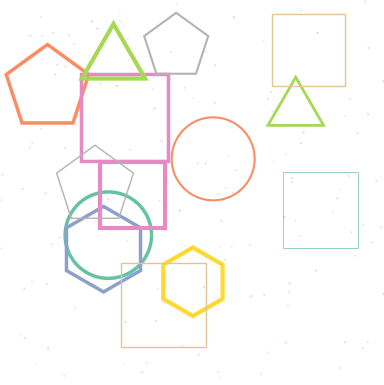[{"shape": "circle", "thickness": 2.5, "radius": 0.56, "center": [0.281, 0.389]}, {"shape": "square", "thickness": 0.5, "radius": 0.49, "center": [0.833, 0.455]}, {"shape": "circle", "thickness": 1.5, "radius": 0.54, "center": [0.554, 0.587]}, {"shape": "pentagon", "thickness": 2.5, "radius": 0.56, "center": [0.123, 0.772]}, {"shape": "hexagon", "thickness": 2.5, "radius": 0.56, "center": [0.269, 0.353]}, {"shape": "square", "thickness": 3, "radius": 0.42, "center": [0.344, 0.493]}, {"shape": "square", "thickness": 2.5, "radius": 0.56, "center": [0.324, 0.695]}, {"shape": "triangle", "thickness": 2, "radius": 0.42, "center": [0.768, 0.716]}, {"shape": "triangle", "thickness": 3, "radius": 0.47, "center": [0.295, 0.843]}, {"shape": "hexagon", "thickness": 3, "radius": 0.44, "center": [0.501, 0.268]}, {"shape": "square", "thickness": 1, "radius": 0.47, "center": [0.801, 0.871]}, {"shape": "square", "thickness": 1, "radius": 0.55, "center": [0.426, 0.208]}, {"shape": "pentagon", "thickness": 1, "radius": 0.52, "center": [0.247, 0.518]}, {"shape": "pentagon", "thickness": 1.5, "radius": 0.44, "center": [0.458, 0.879]}]